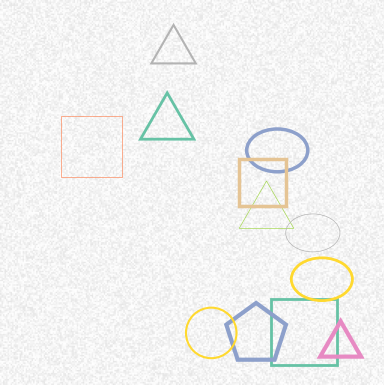[{"shape": "square", "thickness": 2, "radius": 0.43, "center": [0.789, 0.137]}, {"shape": "triangle", "thickness": 2, "radius": 0.4, "center": [0.434, 0.679]}, {"shape": "square", "thickness": 0.5, "radius": 0.4, "center": [0.238, 0.62]}, {"shape": "pentagon", "thickness": 3, "radius": 0.41, "center": [0.665, 0.132]}, {"shape": "oval", "thickness": 2.5, "radius": 0.4, "center": [0.72, 0.609]}, {"shape": "triangle", "thickness": 3, "radius": 0.31, "center": [0.885, 0.104]}, {"shape": "triangle", "thickness": 0.5, "radius": 0.41, "center": [0.692, 0.448]}, {"shape": "circle", "thickness": 1.5, "radius": 0.33, "center": [0.549, 0.135]}, {"shape": "oval", "thickness": 2, "radius": 0.4, "center": [0.836, 0.275]}, {"shape": "square", "thickness": 2.5, "radius": 0.31, "center": [0.683, 0.526]}, {"shape": "triangle", "thickness": 1.5, "radius": 0.33, "center": [0.451, 0.869]}, {"shape": "oval", "thickness": 0.5, "radius": 0.35, "center": [0.813, 0.395]}]